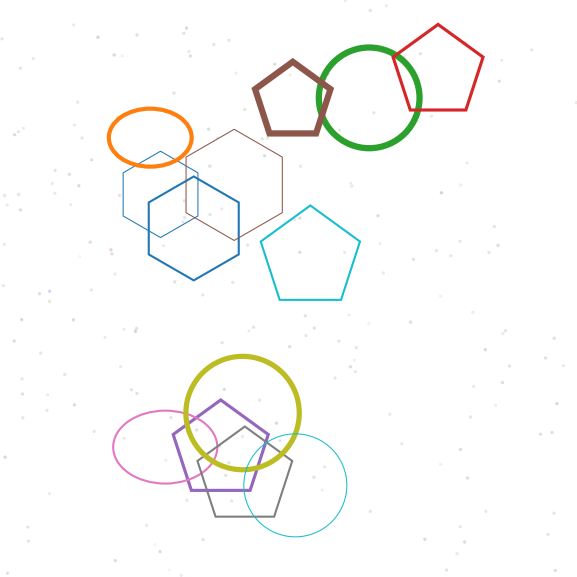[{"shape": "hexagon", "thickness": 1, "radius": 0.45, "center": [0.335, 0.604]}, {"shape": "hexagon", "thickness": 0.5, "radius": 0.37, "center": [0.278, 0.663]}, {"shape": "oval", "thickness": 2, "radius": 0.36, "center": [0.26, 0.761]}, {"shape": "circle", "thickness": 3, "radius": 0.44, "center": [0.639, 0.83]}, {"shape": "pentagon", "thickness": 1.5, "radius": 0.41, "center": [0.759, 0.875]}, {"shape": "pentagon", "thickness": 1.5, "radius": 0.43, "center": [0.382, 0.22]}, {"shape": "hexagon", "thickness": 0.5, "radius": 0.48, "center": [0.405, 0.679]}, {"shape": "pentagon", "thickness": 3, "radius": 0.34, "center": [0.507, 0.824]}, {"shape": "oval", "thickness": 1, "radius": 0.45, "center": [0.286, 0.225]}, {"shape": "pentagon", "thickness": 1, "radius": 0.43, "center": [0.424, 0.174]}, {"shape": "circle", "thickness": 2.5, "radius": 0.49, "center": [0.42, 0.284]}, {"shape": "circle", "thickness": 0.5, "radius": 0.45, "center": [0.511, 0.159]}, {"shape": "pentagon", "thickness": 1, "radius": 0.45, "center": [0.537, 0.553]}]